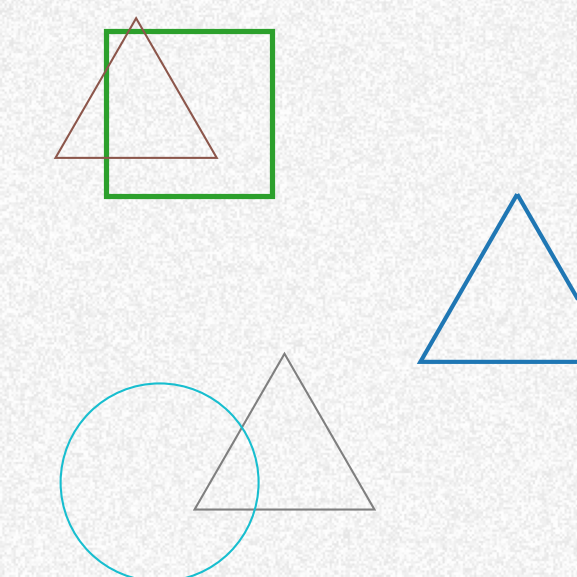[{"shape": "triangle", "thickness": 2, "radius": 0.97, "center": [0.896, 0.469]}, {"shape": "square", "thickness": 2.5, "radius": 0.72, "center": [0.327, 0.803]}, {"shape": "triangle", "thickness": 1, "radius": 0.81, "center": [0.236, 0.806]}, {"shape": "triangle", "thickness": 1, "radius": 0.9, "center": [0.493, 0.207]}, {"shape": "circle", "thickness": 1, "radius": 0.86, "center": [0.276, 0.164]}]